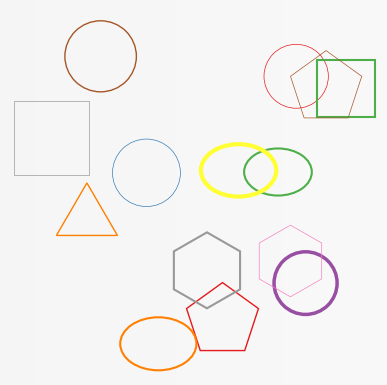[{"shape": "pentagon", "thickness": 1, "radius": 0.49, "center": [0.574, 0.168]}, {"shape": "circle", "thickness": 0.5, "radius": 0.42, "center": [0.764, 0.802]}, {"shape": "circle", "thickness": 0.5, "radius": 0.44, "center": [0.378, 0.551]}, {"shape": "square", "thickness": 1.5, "radius": 0.37, "center": [0.892, 0.771]}, {"shape": "oval", "thickness": 1.5, "radius": 0.44, "center": [0.717, 0.553]}, {"shape": "circle", "thickness": 2.5, "radius": 0.41, "center": [0.789, 0.265]}, {"shape": "triangle", "thickness": 1, "radius": 0.45, "center": [0.224, 0.434]}, {"shape": "oval", "thickness": 1.5, "radius": 0.49, "center": [0.409, 0.107]}, {"shape": "oval", "thickness": 3, "radius": 0.49, "center": [0.616, 0.557]}, {"shape": "pentagon", "thickness": 0.5, "radius": 0.48, "center": [0.842, 0.772]}, {"shape": "circle", "thickness": 1, "radius": 0.46, "center": [0.26, 0.854]}, {"shape": "hexagon", "thickness": 0.5, "radius": 0.47, "center": [0.75, 0.322]}, {"shape": "hexagon", "thickness": 1.5, "radius": 0.49, "center": [0.534, 0.298]}, {"shape": "square", "thickness": 0.5, "radius": 0.48, "center": [0.133, 0.642]}]